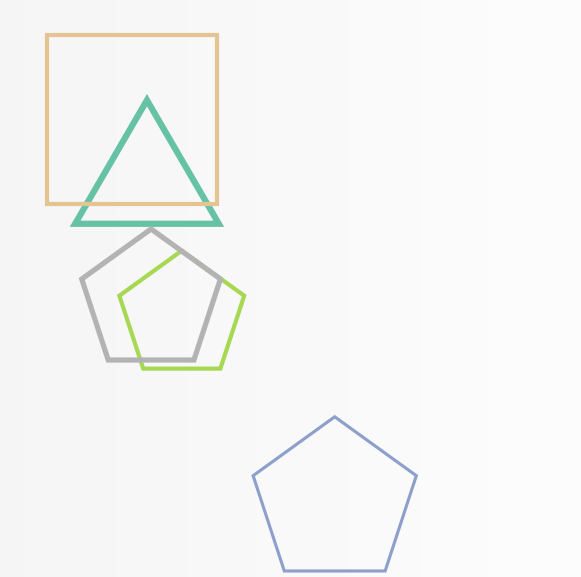[{"shape": "triangle", "thickness": 3, "radius": 0.71, "center": [0.253, 0.683]}, {"shape": "pentagon", "thickness": 1.5, "radius": 0.74, "center": [0.576, 0.13]}, {"shape": "pentagon", "thickness": 2, "radius": 0.56, "center": [0.313, 0.452]}, {"shape": "square", "thickness": 2, "radius": 0.73, "center": [0.227, 0.792]}, {"shape": "pentagon", "thickness": 2.5, "radius": 0.63, "center": [0.26, 0.477]}]